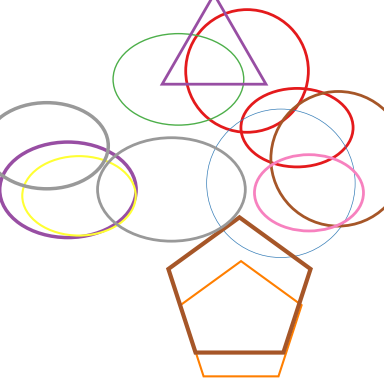[{"shape": "oval", "thickness": 2, "radius": 0.73, "center": [0.771, 0.668]}, {"shape": "circle", "thickness": 2, "radius": 0.8, "center": [0.642, 0.816]}, {"shape": "circle", "thickness": 0.5, "radius": 0.96, "center": [0.73, 0.524]}, {"shape": "oval", "thickness": 1, "radius": 0.85, "center": [0.463, 0.794]}, {"shape": "triangle", "thickness": 2, "radius": 0.78, "center": [0.556, 0.859]}, {"shape": "oval", "thickness": 2.5, "radius": 0.89, "center": [0.176, 0.507]}, {"shape": "pentagon", "thickness": 1.5, "radius": 0.83, "center": [0.626, 0.156]}, {"shape": "oval", "thickness": 1.5, "radius": 0.74, "center": [0.205, 0.491]}, {"shape": "circle", "thickness": 2, "radius": 0.87, "center": [0.878, 0.588]}, {"shape": "pentagon", "thickness": 3, "radius": 0.97, "center": [0.622, 0.241]}, {"shape": "oval", "thickness": 2, "radius": 0.71, "center": [0.803, 0.499]}, {"shape": "oval", "thickness": 2.5, "radius": 0.8, "center": [0.121, 0.621]}, {"shape": "oval", "thickness": 2, "radius": 0.96, "center": [0.445, 0.508]}]